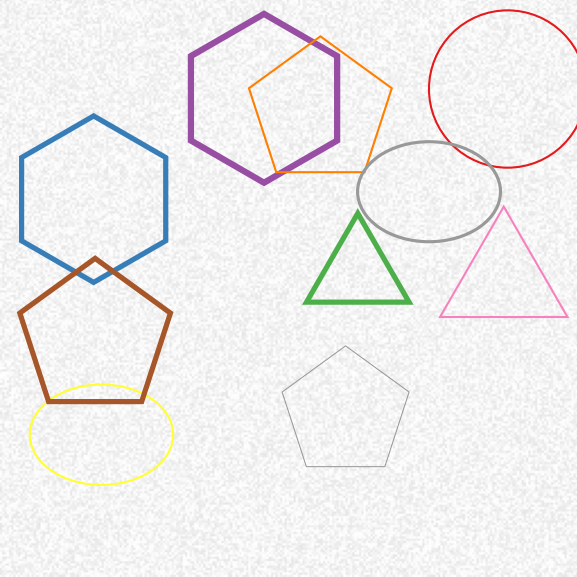[{"shape": "circle", "thickness": 1, "radius": 0.68, "center": [0.879, 0.845]}, {"shape": "hexagon", "thickness": 2.5, "radius": 0.72, "center": [0.162, 0.654]}, {"shape": "triangle", "thickness": 2.5, "radius": 0.51, "center": [0.62, 0.527]}, {"shape": "hexagon", "thickness": 3, "radius": 0.73, "center": [0.457, 0.829]}, {"shape": "pentagon", "thickness": 1, "radius": 0.65, "center": [0.555, 0.806]}, {"shape": "oval", "thickness": 1, "radius": 0.62, "center": [0.176, 0.246]}, {"shape": "pentagon", "thickness": 2.5, "radius": 0.69, "center": [0.165, 0.415]}, {"shape": "triangle", "thickness": 1, "radius": 0.64, "center": [0.872, 0.514]}, {"shape": "oval", "thickness": 1.5, "radius": 0.62, "center": [0.743, 0.667]}, {"shape": "pentagon", "thickness": 0.5, "radius": 0.58, "center": [0.598, 0.285]}]